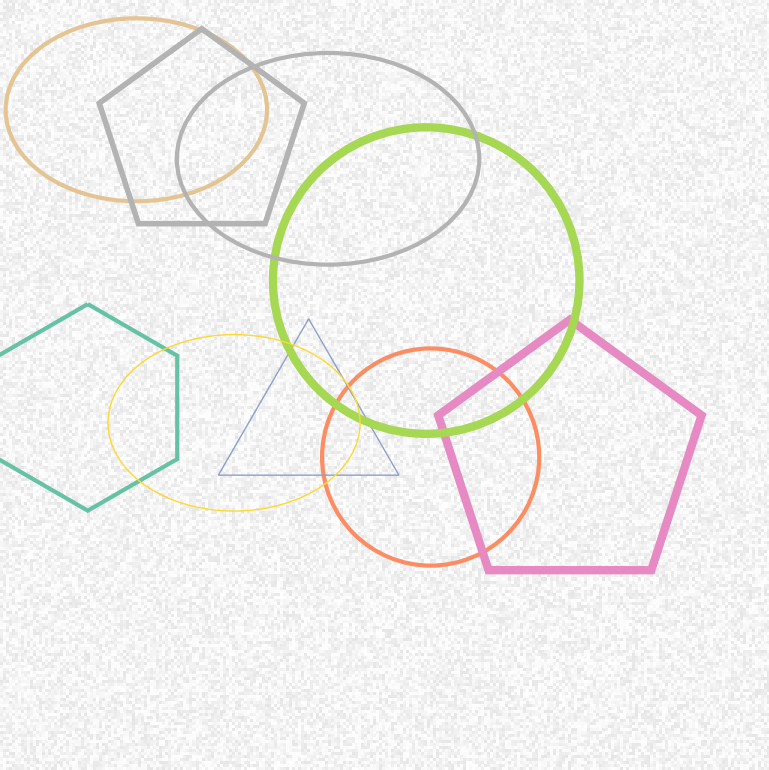[{"shape": "hexagon", "thickness": 1.5, "radius": 0.67, "center": [0.114, 0.471]}, {"shape": "circle", "thickness": 1.5, "radius": 0.71, "center": [0.559, 0.406]}, {"shape": "triangle", "thickness": 0.5, "radius": 0.68, "center": [0.401, 0.451]}, {"shape": "pentagon", "thickness": 3, "radius": 0.9, "center": [0.74, 0.405]}, {"shape": "circle", "thickness": 3, "radius": 1.0, "center": [0.554, 0.636]}, {"shape": "oval", "thickness": 0.5, "radius": 0.82, "center": [0.304, 0.451]}, {"shape": "oval", "thickness": 1.5, "radius": 0.85, "center": [0.177, 0.857]}, {"shape": "pentagon", "thickness": 2, "radius": 0.7, "center": [0.262, 0.823]}, {"shape": "oval", "thickness": 1.5, "radius": 0.98, "center": [0.426, 0.794]}]